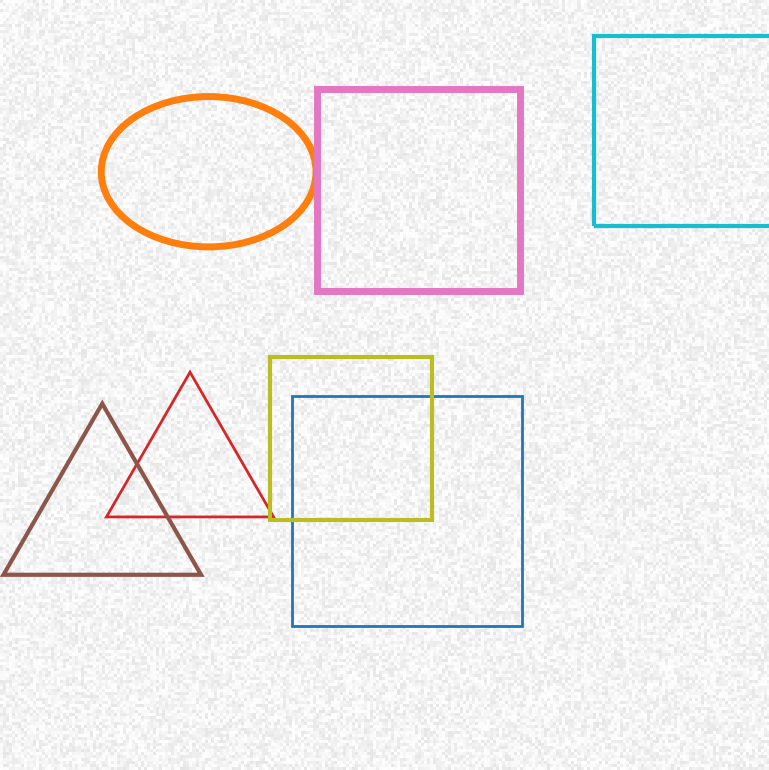[{"shape": "square", "thickness": 1, "radius": 0.75, "center": [0.529, 0.336]}, {"shape": "oval", "thickness": 2.5, "radius": 0.7, "center": [0.271, 0.777]}, {"shape": "triangle", "thickness": 1, "radius": 0.63, "center": [0.247, 0.391]}, {"shape": "triangle", "thickness": 1.5, "radius": 0.74, "center": [0.133, 0.328]}, {"shape": "square", "thickness": 2.5, "radius": 0.66, "center": [0.544, 0.754]}, {"shape": "square", "thickness": 1.5, "radius": 0.53, "center": [0.456, 0.43]}, {"shape": "square", "thickness": 1.5, "radius": 0.62, "center": [0.895, 0.83]}]